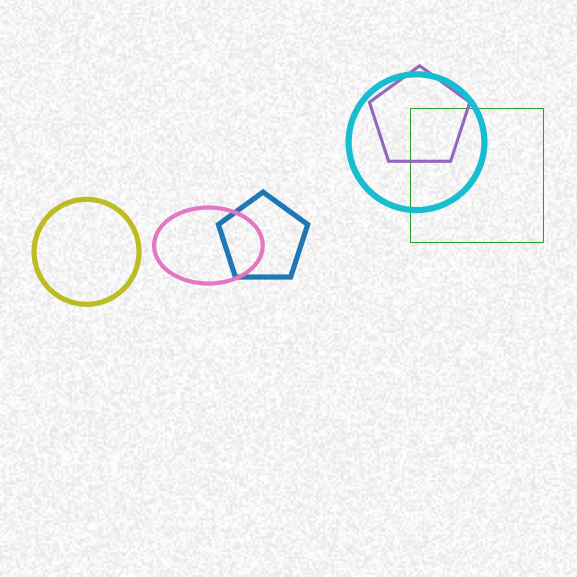[{"shape": "pentagon", "thickness": 2.5, "radius": 0.41, "center": [0.455, 0.585]}, {"shape": "square", "thickness": 0.5, "radius": 0.58, "center": [0.825, 0.696]}, {"shape": "pentagon", "thickness": 1.5, "radius": 0.46, "center": [0.727, 0.794]}, {"shape": "oval", "thickness": 2, "radius": 0.47, "center": [0.361, 0.574]}, {"shape": "circle", "thickness": 2.5, "radius": 0.45, "center": [0.15, 0.563]}, {"shape": "circle", "thickness": 3, "radius": 0.59, "center": [0.721, 0.753]}]